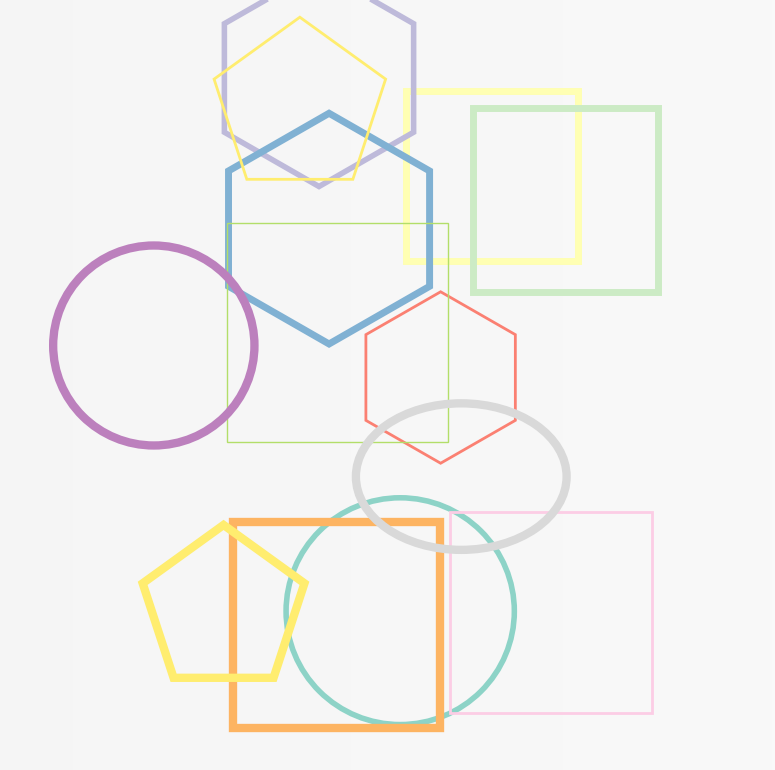[{"shape": "circle", "thickness": 2, "radius": 0.74, "center": [0.516, 0.206]}, {"shape": "square", "thickness": 2.5, "radius": 0.55, "center": [0.635, 0.772]}, {"shape": "hexagon", "thickness": 2, "radius": 0.7, "center": [0.412, 0.899]}, {"shape": "hexagon", "thickness": 1, "radius": 0.56, "center": [0.569, 0.51]}, {"shape": "hexagon", "thickness": 2.5, "radius": 0.75, "center": [0.425, 0.703]}, {"shape": "square", "thickness": 3, "radius": 0.67, "center": [0.434, 0.188]}, {"shape": "square", "thickness": 0.5, "radius": 0.71, "center": [0.436, 0.569]}, {"shape": "square", "thickness": 1, "radius": 0.65, "center": [0.711, 0.204]}, {"shape": "oval", "thickness": 3, "radius": 0.68, "center": [0.595, 0.381]}, {"shape": "circle", "thickness": 3, "radius": 0.65, "center": [0.198, 0.551]}, {"shape": "square", "thickness": 2.5, "radius": 0.6, "center": [0.729, 0.74]}, {"shape": "pentagon", "thickness": 1, "radius": 0.58, "center": [0.387, 0.861]}, {"shape": "pentagon", "thickness": 3, "radius": 0.55, "center": [0.288, 0.209]}]